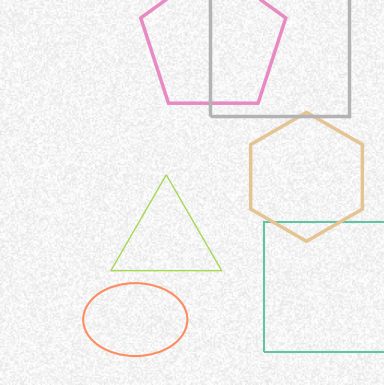[{"shape": "square", "thickness": 1.5, "radius": 0.84, "center": [0.855, 0.254]}, {"shape": "oval", "thickness": 1.5, "radius": 0.68, "center": [0.351, 0.17]}, {"shape": "pentagon", "thickness": 2.5, "radius": 0.99, "center": [0.554, 0.892]}, {"shape": "triangle", "thickness": 1, "radius": 0.83, "center": [0.432, 0.38]}, {"shape": "hexagon", "thickness": 2.5, "radius": 0.84, "center": [0.796, 0.541]}, {"shape": "square", "thickness": 2.5, "radius": 0.9, "center": [0.726, 0.878]}]